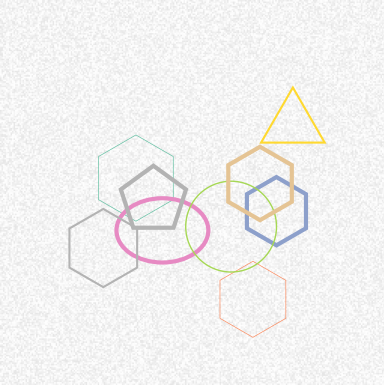[{"shape": "hexagon", "thickness": 0.5, "radius": 0.56, "center": [0.353, 0.537]}, {"shape": "hexagon", "thickness": 0.5, "radius": 0.49, "center": [0.657, 0.223]}, {"shape": "hexagon", "thickness": 3, "radius": 0.44, "center": [0.718, 0.451]}, {"shape": "oval", "thickness": 3, "radius": 0.6, "center": [0.422, 0.402]}, {"shape": "circle", "thickness": 1, "radius": 0.59, "center": [0.6, 0.411]}, {"shape": "triangle", "thickness": 1.5, "radius": 0.48, "center": [0.761, 0.677]}, {"shape": "hexagon", "thickness": 3, "radius": 0.48, "center": [0.675, 0.523]}, {"shape": "pentagon", "thickness": 3, "radius": 0.44, "center": [0.399, 0.48]}, {"shape": "hexagon", "thickness": 1.5, "radius": 0.51, "center": [0.268, 0.356]}]